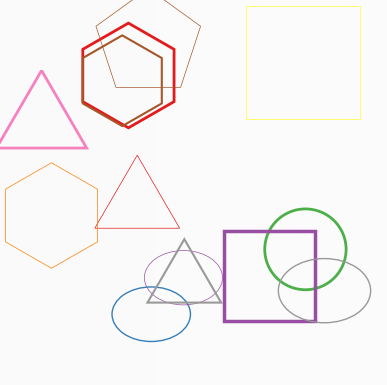[{"shape": "hexagon", "thickness": 2, "radius": 0.68, "center": [0.331, 0.804]}, {"shape": "triangle", "thickness": 0.5, "radius": 0.63, "center": [0.354, 0.47]}, {"shape": "oval", "thickness": 1, "radius": 0.51, "center": [0.39, 0.184]}, {"shape": "circle", "thickness": 2, "radius": 0.52, "center": [0.788, 0.352]}, {"shape": "oval", "thickness": 0.5, "radius": 0.5, "center": [0.473, 0.279]}, {"shape": "square", "thickness": 2.5, "radius": 0.59, "center": [0.695, 0.282]}, {"shape": "hexagon", "thickness": 0.5, "radius": 0.69, "center": [0.133, 0.44]}, {"shape": "square", "thickness": 0.5, "radius": 0.74, "center": [0.782, 0.837]}, {"shape": "pentagon", "thickness": 0.5, "radius": 0.71, "center": [0.383, 0.888]}, {"shape": "hexagon", "thickness": 1.5, "radius": 0.59, "center": [0.316, 0.79]}, {"shape": "triangle", "thickness": 2, "radius": 0.67, "center": [0.107, 0.683]}, {"shape": "triangle", "thickness": 1.5, "radius": 0.55, "center": [0.476, 0.269]}, {"shape": "oval", "thickness": 1, "radius": 0.6, "center": [0.837, 0.245]}]